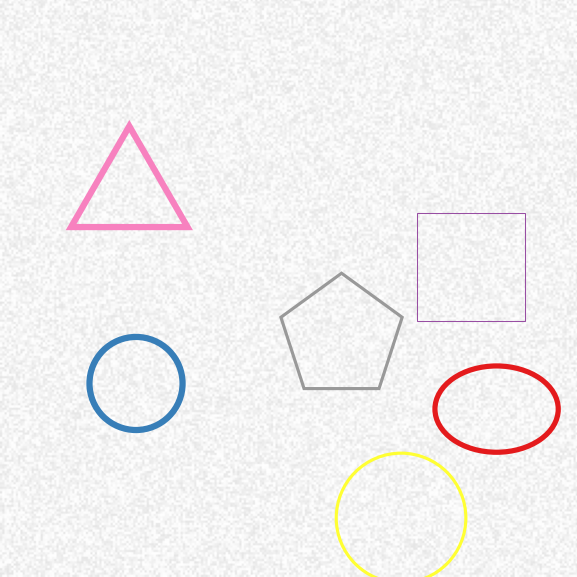[{"shape": "oval", "thickness": 2.5, "radius": 0.53, "center": [0.86, 0.291]}, {"shape": "circle", "thickness": 3, "radius": 0.4, "center": [0.236, 0.335]}, {"shape": "square", "thickness": 0.5, "radius": 0.47, "center": [0.815, 0.537]}, {"shape": "circle", "thickness": 1.5, "radius": 0.56, "center": [0.694, 0.102]}, {"shape": "triangle", "thickness": 3, "radius": 0.58, "center": [0.224, 0.664]}, {"shape": "pentagon", "thickness": 1.5, "radius": 0.55, "center": [0.591, 0.416]}]